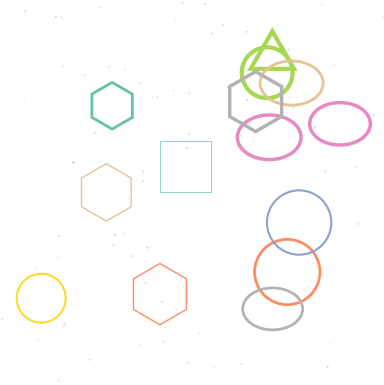[{"shape": "square", "thickness": 0.5, "radius": 0.33, "center": [0.481, 0.568]}, {"shape": "hexagon", "thickness": 2, "radius": 0.3, "center": [0.291, 0.725]}, {"shape": "circle", "thickness": 2, "radius": 0.42, "center": [0.746, 0.294]}, {"shape": "hexagon", "thickness": 1, "radius": 0.4, "center": [0.415, 0.236]}, {"shape": "circle", "thickness": 1.5, "radius": 0.42, "center": [0.777, 0.422]}, {"shape": "oval", "thickness": 2.5, "radius": 0.41, "center": [0.699, 0.643]}, {"shape": "oval", "thickness": 2.5, "radius": 0.39, "center": [0.883, 0.678]}, {"shape": "circle", "thickness": 3, "radius": 0.33, "center": [0.694, 0.811]}, {"shape": "triangle", "thickness": 3, "radius": 0.33, "center": [0.707, 0.854]}, {"shape": "circle", "thickness": 1.5, "radius": 0.32, "center": [0.107, 0.225]}, {"shape": "oval", "thickness": 2, "radius": 0.41, "center": [0.757, 0.784]}, {"shape": "hexagon", "thickness": 1, "radius": 0.37, "center": [0.276, 0.5]}, {"shape": "oval", "thickness": 2, "radius": 0.39, "center": [0.708, 0.198]}, {"shape": "hexagon", "thickness": 2.5, "radius": 0.39, "center": [0.664, 0.736]}]